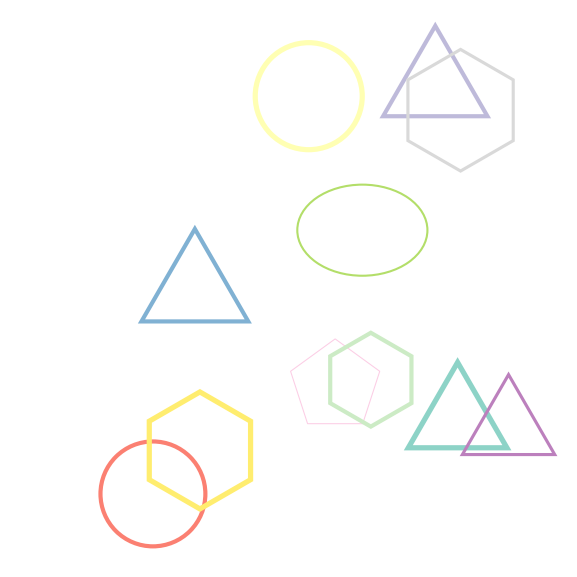[{"shape": "triangle", "thickness": 2.5, "radius": 0.49, "center": [0.792, 0.273]}, {"shape": "circle", "thickness": 2.5, "radius": 0.46, "center": [0.535, 0.833]}, {"shape": "triangle", "thickness": 2, "radius": 0.52, "center": [0.754, 0.85]}, {"shape": "circle", "thickness": 2, "radius": 0.45, "center": [0.265, 0.144]}, {"shape": "triangle", "thickness": 2, "radius": 0.53, "center": [0.337, 0.496]}, {"shape": "oval", "thickness": 1, "radius": 0.56, "center": [0.627, 0.601]}, {"shape": "pentagon", "thickness": 0.5, "radius": 0.41, "center": [0.58, 0.331]}, {"shape": "hexagon", "thickness": 1.5, "radius": 0.53, "center": [0.798, 0.808]}, {"shape": "triangle", "thickness": 1.5, "radius": 0.46, "center": [0.881, 0.258]}, {"shape": "hexagon", "thickness": 2, "radius": 0.41, "center": [0.642, 0.342]}, {"shape": "hexagon", "thickness": 2.5, "radius": 0.51, "center": [0.346, 0.219]}]